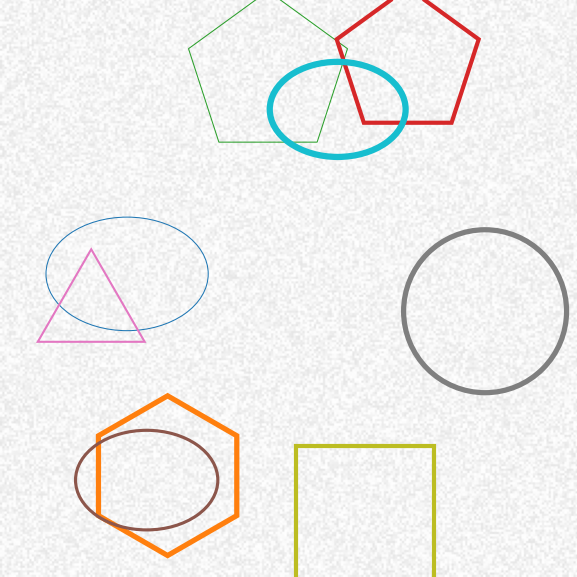[{"shape": "oval", "thickness": 0.5, "radius": 0.7, "center": [0.22, 0.525]}, {"shape": "hexagon", "thickness": 2.5, "radius": 0.69, "center": [0.29, 0.175]}, {"shape": "pentagon", "thickness": 0.5, "radius": 0.72, "center": [0.464, 0.87]}, {"shape": "pentagon", "thickness": 2, "radius": 0.65, "center": [0.706, 0.891]}, {"shape": "oval", "thickness": 1.5, "radius": 0.62, "center": [0.254, 0.168]}, {"shape": "triangle", "thickness": 1, "radius": 0.53, "center": [0.158, 0.461]}, {"shape": "circle", "thickness": 2.5, "radius": 0.71, "center": [0.84, 0.46]}, {"shape": "square", "thickness": 2, "radius": 0.6, "center": [0.632, 0.108]}, {"shape": "oval", "thickness": 3, "radius": 0.59, "center": [0.585, 0.81]}]